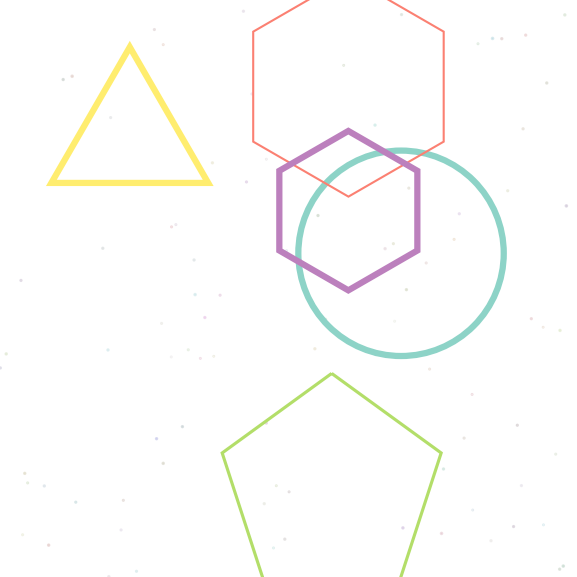[{"shape": "circle", "thickness": 3, "radius": 0.89, "center": [0.694, 0.561]}, {"shape": "hexagon", "thickness": 1, "radius": 0.95, "center": [0.603, 0.849]}, {"shape": "pentagon", "thickness": 1.5, "radius": 1.0, "center": [0.574, 0.153]}, {"shape": "hexagon", "thickness": 3, "radius": 0.69, "center": [0.603, 0.634]}, {"shape": "triangle", "thickness": 3, "radius": 0.78, "center": [0.225, 0.761]}]